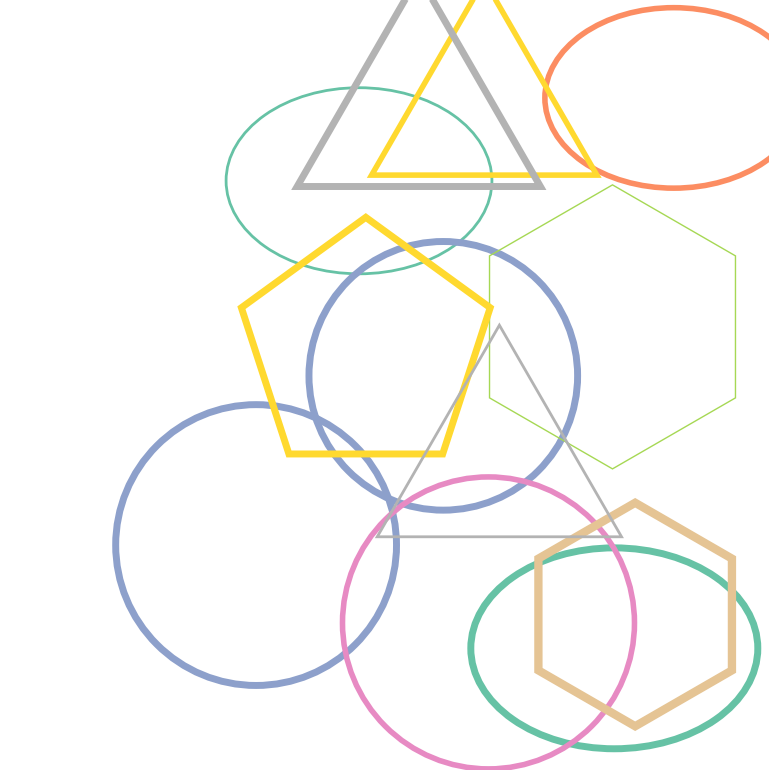[{"shape": "oval", "thickness": 2.5, "radius": 0.93, "center": [0.798, 0.158]}, {"shape": "oval", "thickness": 1, "radius": 0.86, "center": [0.466, 0.765]}, {"shape": "oval", "thickness": 2, "radius": 0.84, "center": [0.875, 0.873]}, {"shape": "circle", "thickness": 2.5, "radius": 0.87, "center": [0.576, 0.512]}, {"shape": "circle", "thickness": 2.5, "radius": 0.91, "center": [0.333, 0.292]}, {"shape": "circle", "thickness": 2, "radius": 0.95, "center": [0.634, 0.191]}, {"shape": "hexagon", "thickness": 0.5, "radius": 0.92, "center": [0.795, 0.575]}, {"shape": "pentagon", "thickness": 2.5, "radius": 0.85, "center": [0.475, 0.548]}, {"shape": "triangle", "thickness": 2, "radius": 0.84, "center": [0.629, 0.857]}, {"shape": "hexagon", "thickness": 3, "radius": 0.73, "center": [0.825, 0.202]}, {"shape": "triangle", "thickness": 2.5, "radius": 0.91, "center": [0.544, 0.849]}, {"shape": "triangle", "thickness": 1, "radius": 0.92, "center": [0.649, 0.394]}]